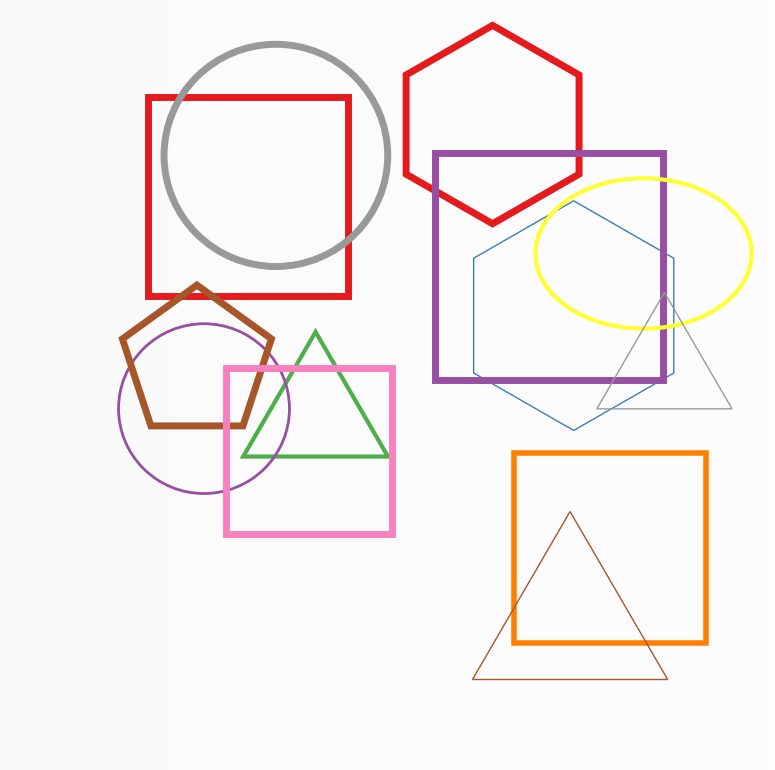[{"shape": "square", "thickness": 2.5, "radius": 0.65, "center": [0.32, 0.745]}, {"shape": "hexagon", "thickness": 2.5, "radius": 0.64, "center": [0.636, 0.838]}, {"shape": "hexagon", "thickness": 0.5, "radius": 0.75, "center": [0.74, 0.59]}, {"shape": "triangle", "thickness": 1.5, "radius": 0.54, "center": [0.407, 0.461]}, {"shape": "circle", "thickness": 1, "radius": 0.55, "center": [0.263, 0.469]}, {"shape": "square", "thickness": 2.5, "radius": 0.74, "center": [0.709, 0.654]}, {"shape": "square", "thickness": 2, "radius": 0.62, "center": [0.788, 0.289]}, {"shape": "oval", "thickness": 1.5, "radius": 0.7, "center": [0.83, 0.671]}, {"shape": "pentagon", "thickness": 2.5, "radius": 0.51, "center": [0.254, 0.529]}, {"shape": "triangle", "thickness": 0.5, "radius": 0.73, "center": [0.736, 0.19]}, {"shape": "square", "thickness": 2.5, "radius": 0.54, "center": [0.399, 0.414]}, {"shape": "triangle", "thickness": 0.5, "radius": 0.5, "center": [0.857, 0.519]}, {"shape": "circle", "thickness": 2.5, "radius": 0.72, "center": [0.356, 0.798]}]